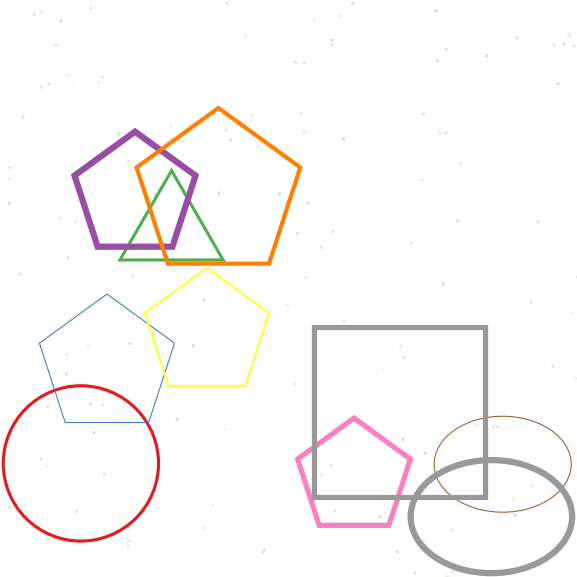[{"shape": "circle", "thickness": 1.5, "radius": 0.67, "center": [0.14, 0.197]}, {"shape": "pentagon", "thickness": 0.5, "radius": 0.61, "center": [0.185, 0.367]}, {"shape": "triangle", "thickness": 1.5, "radius": 0.52, "center": [0.297, 0.601]}, {"shape": "pentagon", "thickness": 3, "radius": 0.55, "center": [0.234, 0.661]}, {"shape": "pentagon", "thickness": 2, "radius": 0.75, "center": [0.378, 0.663]}, {"shape": "pentagon", "thickness": 1, "radius": 0.57, "center": [0.358, 0.422]}, {"shape": "oval", "thickness": 0.5, "radius": 0.59, "center": [0.87, 0.195]}, {"shape": "pentagon", "thickness": 2.5, "radius": 0.51, "center": [0.613, 0.172]}, {"shape": "square", "thickness": 2.5, "radius": 0.74, "center": [0.692, 0.285]}, {"shape": "oval", "thickness": 3, "radius": 0.7, "center": [0.851, 0.105]}]